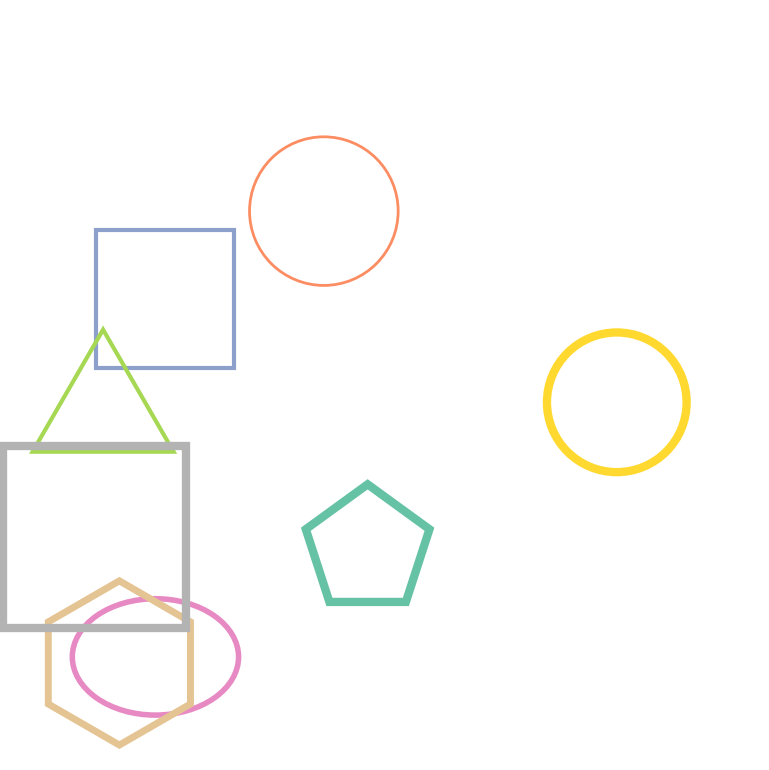[{"shape": "pentagon", "thickness": 3, "radius": 0.42, "center": [0.477, 0.287]}, {"shape": "circle", "thickness": 1, "radius": 0.48, "center": [0.421, 0.726]}, {"shape": "square", "thickness": 1.5, "radius": 0.45, "center": [0.214, 0.612]}, {"shape": "oval", "thickness": 2, "radius": 0.54, "center": [0.202, 0.147]}, {"shape": "triangle", "thickness": 1.5, "radius": 0.53, "center": [0.134, 0.466]}, {"shape": "circle", "thickness": 3, "radius": 0.45, "center": [0.801, 0.478]}, {"shape": "hexagon", "thickness": 2.5, "radius": 0.53, "center": [0.155, 0.139]}, {"shape": "square", "thickness": 3, "radius": 0.59, "center": [0.122, 0.303]}]